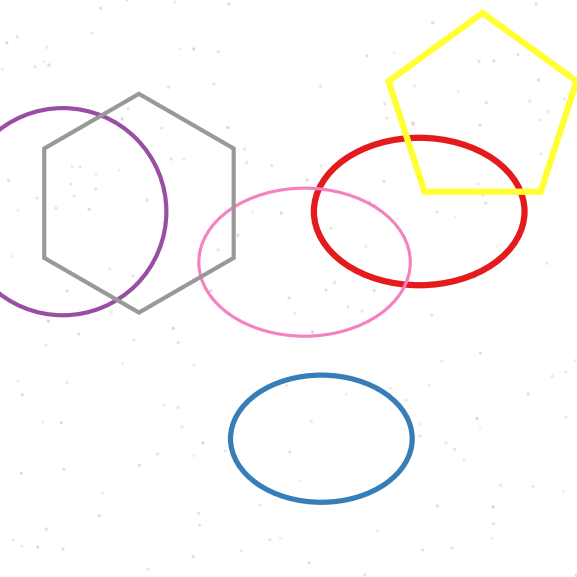[{"shape": "oval", "thickness": 3, "radius": 0.91, "center": [0.726, 0.633]}, {"shape": "oval", "thickness": 2.5, "radius": 0.79, "center": [0.556, 0.239]}, {"shape": "circle", "thickness": 2, "radius": 0.9, "center": [0.109, 0.633]}, {"shape": "pentagon", "thickness": 3, "radius": 0.86, "center": [0.836, 0.806]}, {"shape": "oval", "thickness": 1.5, "radius": 0.92, "center": [0.527, 0.545]}, {"shape": "hexagon", "thickness": 2, "radius": 0.95, "center": [0.241, 0.647]}]